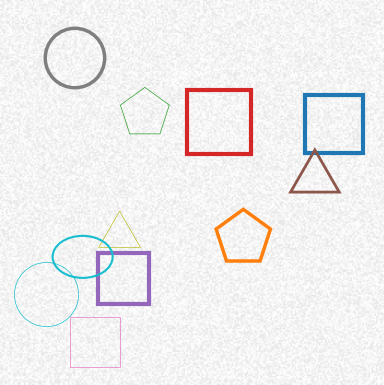[{"shape": "square", "thickness": 3, "radius": 0.37, "center": [0.867, 0.677]}, {"shape": "pentagon", "thickness": 2.5, "radius": 0.37, "center": [0.632, 0.382]}, {"shape": "pentagon", "thickness": 0.5, "radius": 0.33, "center": [0.376, 0.706]}, {"shape": "square", "thickness": 3, "radius": 0.41, "center": [0.568, 0.683]}, {"shape": "square", "thickness": 3, "radius": 0.34, "center": [0.321, 0.277]}, {"shape": "triangle", "thickness": 2, "radius": 0.36, "center": [0.818, 0.538]}, {"shape": "square", "thickness": 0.5, "radius": 0.33, "center": [0.247, 0.112]}, {"shape": "circle", "thickness": 2.5, "radius": 0.39, "center": [0.195, 0.849]}, {"shape": "triangle", "thickness": 0.5, "radius": 0.31, "center": [0.311, 0.389]}, {"shape": "oval", "thickness": 1.5, "radius": 0.39, "center": [0.215, 0.333]}, {"shape": "circle", "thickness": 0.5, "radius": 0.42, "center": [0.121, 0.235]}]